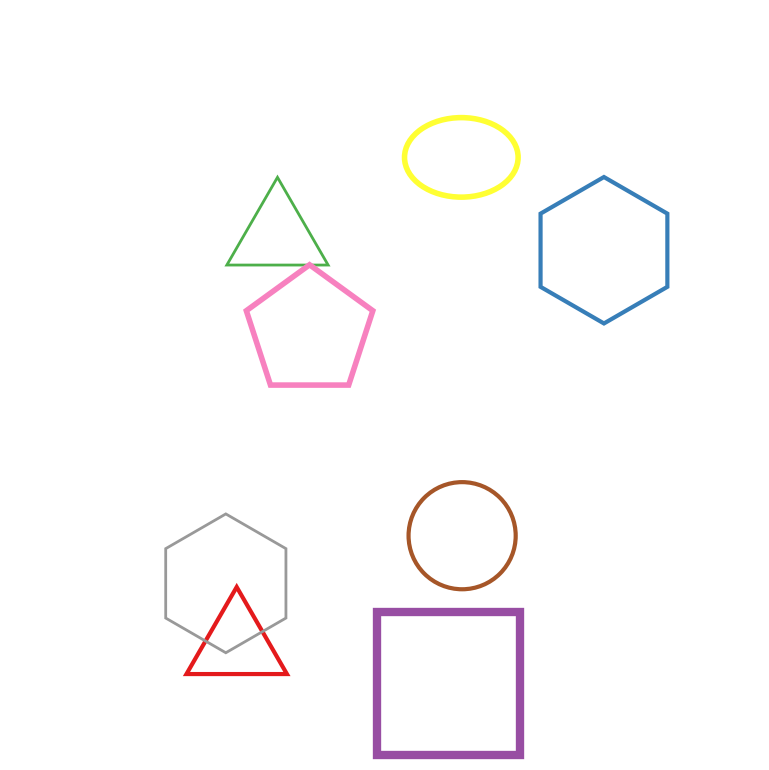[{"shape": "triangle", "thickness": 1.5, "radius": 0.38, "center": [0.307, 0.162]}, {"shape": "hexagon", "thickness": 1.5, "radius": 0.48, "center": [0.784, 0.675]}, {"shape": "triangle", "thickness": 1, "radius": 0.38, "center": [0.36, 0.694]}, {"shape": "square", "thickness": 3, "radius": 0.46, "center": [0.582, 0.112]}, {"shape": "oval", "thickness": 2, "radius": 0.37, "center": [0.599, 0.796]}, {"shape": "circle", "thickness": 1.5, "radius": 0.35, "center": [0.6, 0.304]}, {"shape": "pentagon", "thickness": 2, "radius": 0.43, "center": [0.402, 0.57]}, {"shape": "hexagon", "thickness": 1, "radius": 0.45, "center": [0.293, 0.242]}]